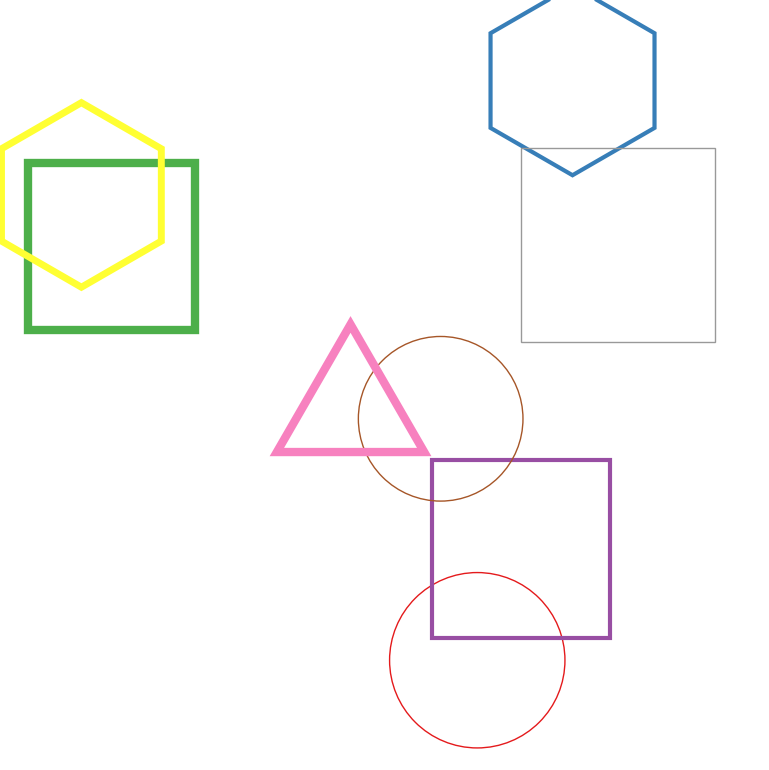[{"shape": "circle", "thickness": 0.5, "radius": 0.57, "center": [0.62, 0.143]}, {"shape": "hexagon", "thickness": 1.5, "radius": 0.61, "center": [0.744, 0.895]}, {"shape": "square", "thickness": 3, "radius": 0.54, "center": [0.145, 0.68]}, {"shape": "square", "thickness": 1.5, "radius": 0.58, "center": [0.677, 0.287]}, {"shape": "hexagon", "thickness": 2.5, "radius": 0.6, "center": [0.106, 0.747]}, {"shape": "circle", "thickness": 0.5, "radius": 0.53, "center": [0.572, 0.456]}, {"shape": "triangle", "thickness": 3, "radius": 0.55, "center": [0.455, 0.468]}, {"shape": "square", "thickness": 0.5, "radius": 0.63, "center": [0.803, 0.682]}]